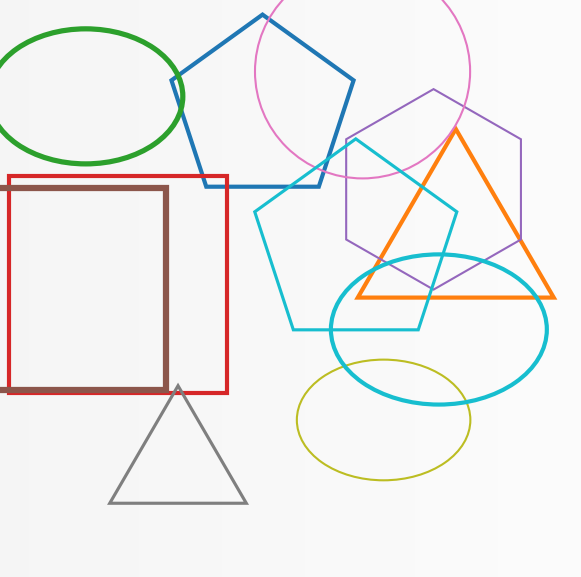[{"shape": "pentagon", "thickness": 2, "radius": 0.82, "center": [0.452, 0.809]}, {"shape": "triangle", "thickness": 2, "radius": 0.97, "center": [0.784, 0.581]}, {"shape": "oval", "thickness": 2.5, "radius": 0.84, "center": [0.147, 0.832]}, {"shape": "square", "thickness": 2, "radius": 0.94, "center": [0.202, 0.507]}, {"shape": "hexagon", "thickness": 1, "radius": 0.87, "center": [0.746, 0.671]}, {"shape": "square", "thickness": 3, "radius": 0.87, "center": [0.111, 0.499]}, {"shape": "circle", "thickness": 1, "radius": 0.93, "center": [0.624, 0.875]}, {"shape": "triangle", "thickness": 1.5, "radius": 0.68, "center": [0.306, 0.196]}, {"shape": "oval", "thickness": 1, "radius": 0.75, "center": [0.66, 0.272]}, {"shape": "oval", "thickness": 2, "radius": 0.93, "center": [0.755, 0.429]}, {"shape": "pentagon", "thickness": 1.5, "radius": 0.91, "center": [0.612, 0.576]}]